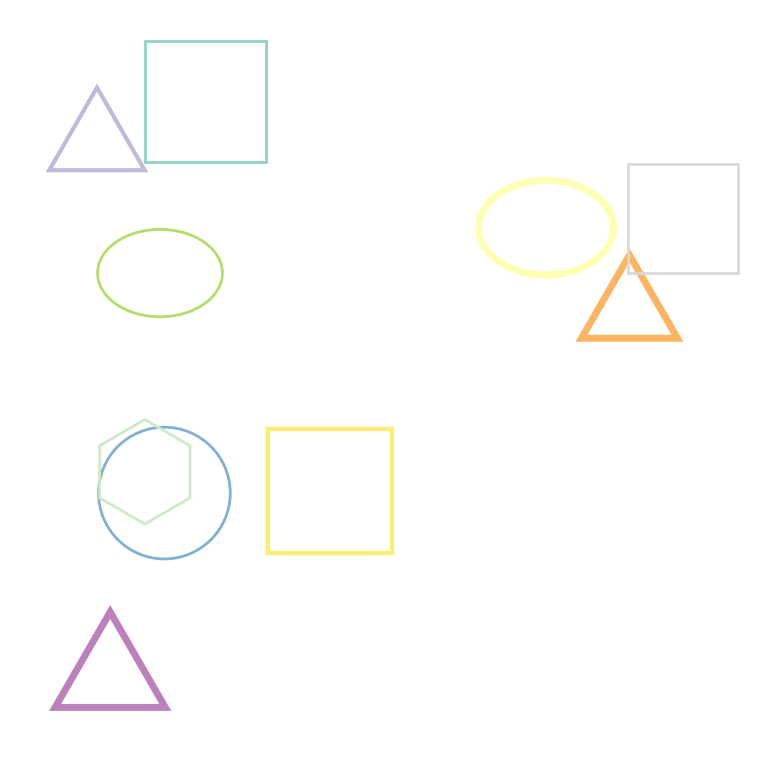[{"shape": "square", "thickness": 1, "radius": 0.39, "center": [0.267, 0.868]}, {"shape": "oval", "thickness": 2.5, "radius": 0.44, "center": [0.709, 0.704]}, {"shape": "triangle", "thickness": 1.5, "radius": 0.36, "center": [0.126, 0.815]}, {"shape": "circle", "thickness": 1, "radius": 0.43, "center": [0.214, 0.36]}, {"shape": "triangle", "thickness": 2.5, "radius": 0.36, "center": [0.817, 0.597]}, {"shape": "oval", "thickness": 1, "radius": 0.41, "center": [0.208, 0.645]}, {"shape": "square", "thickness": 1, "radius": 0.36, "center": [0.887, 0.716]}, {"shape": "triangle", "thickness": 2.5, "radius": 0.41, "center": [0.143, 0.123]}, {"shape": "hexagon", "thickness": 1, "radius": 0.34, "center": [0.188, 0.387]}, {"shape": "square", "thickness": 1.5, "radius": 0.4, "center": [0.428, 0.363]}]